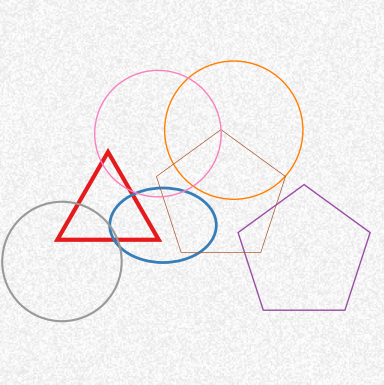[{"shape": "triangle", "thickness": 3, "radius": 0.76, "center": [0.281, 0.453]}, {"shape": "oval", "thickness": 2, "radius": 0.69, "center": [0.423, 0.415]}, {"shape": "pentagon", "thickness": 1, "radius": 0.9, "center": [0.79, 0.34]}, {"shape": "circle", "thickness": 1, "radius": 0.9, "center": [0.607, 0.662]}, {"shape": "pentagon", "thickness": 0.5, "radius": 0.88, "center": [0.574, 0.487]}, {"shape": "circle", "thickness": 1, "radius": 0.82, "center": [0.41, 0.653]}, {"shape": "circle", "thickness": 1.5, "radius": 0.78, "center": [0.161, 0.321]}]